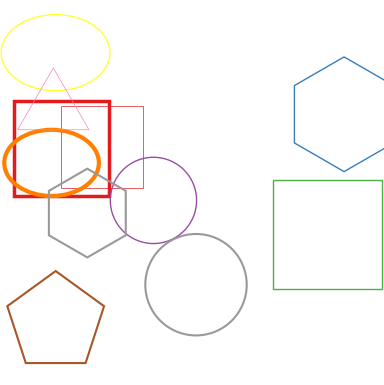[{"shape": "square", "thickness": 2.5, "radius": 0.62, "center": [0.159, 0.614]}, {"shape": "square", "thickness": 0.5, "radius": 0.53, "center": [0.265, 0.619]}, {"shape": "hexagon", "thickness": 1, "radius": 0.75, "center": [0.894, 0.703]}, {"shape": "square", "thickness": 1, "radius": 0.71, "center": [0.851, 0.391]}, {"shape": "circle", "thickness": 1, "radius": 0.56, "center": [0.399, 0.479]}, {"shape": "oval", "thickness": 3, "radius": 0.61, "center": [0.134, 0.577]}, {"shape": "oval", "thickness": 1, "radius": 0.71, "center": [0.144, 0.863]}, {"shape": "pentagon", "thickness": 1.5, "radius": 0.66, "center": [0.145, 0.164]}, {"shape": "triangle", "thickness": 0.5, "radius": 0.53, "center": [0.138, 0.716]}, {"shape": "circle", "thickness": 1.5, "radius": 0.66, "center": [0.509, 0.26]}, {"shape": "hexagon", "thickness": 1.5, "radius": 0.58, "center": [0.227, 0.447]}]